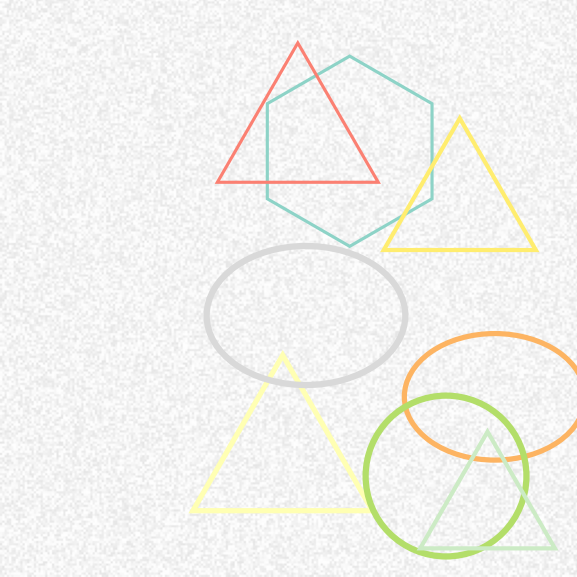[{"shape": "hexagon", "thickness": 1.5, "radius": 0.82, "center": [0.605, 0.737]}, {"shape": "triangle", "thickness": 2.5, "radius": 0.9, "center": [0.49, 0.205]}, {"shape": "triangle", "thickness": 1.5, "radius": 0.8, "center": [0.516, 0.764]}, {"shape": "oval", "thickness": 2.5, "radius": 0.78, "center": [0.857, 0.312]}, {"shape": "circle", "thickness": 3, "radius": 0.7, "center": [0.772, 0.175]}, {"shape": "oval", "thickness": 3, "radius": 0.86, "center": [0.53, 0.453]}, {"shape": "triangle", "thickness": 2, "radius": 0.67, "center": [0.844, 0.117]}, {"shape": "triangle", "thickness": 2, "radius": 0.76, "center": [0.796, 0.642]}]